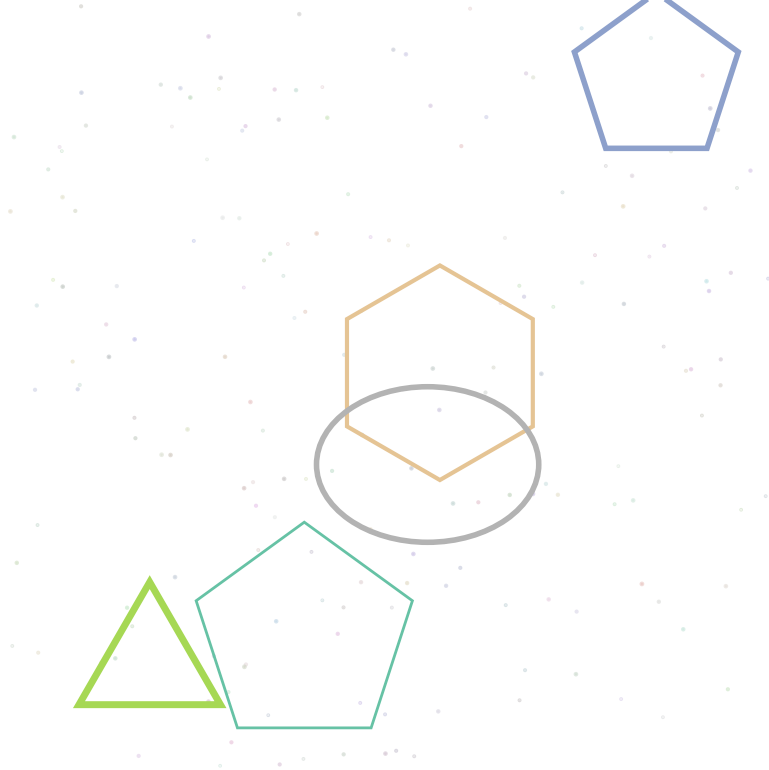[{"shape": "pentagon", "thickness": 1, "radius": 0.74, "center": [0.395, 0.174]}, {"shape": "pentagon", "thickness": 2, "radius": 0.56, "center": [0.852, 0.898]}, {"shape": "triangle", "thickness": 2.5, "radius": 0.53, "center": [0.194, 0.138]}, {"shape": "hexagon", "thickness": 1.5, "radius": 0.7, "center": [0.571, 0.516]}, {"shape": "oval", "thickness": 2, "radius": 0.72, "center": [0.555, 0.397]}]